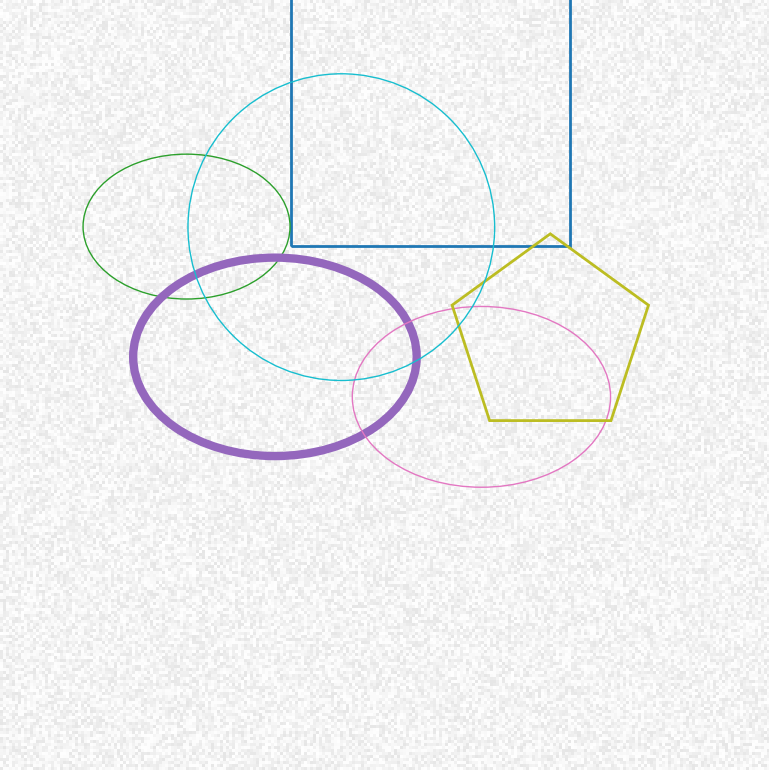[{"shape": "square", "thickness": 1, "radius": 0.91, "center": [0.559, 0.862]}, {"shape": "oval", "thickness": 0.5, "radius": 0.67, "center": [0.242, 0.706]}, {"shape": "oval", "thickness": 3, "radius": 0.92, "center": [0.357, 0.537]}, {"shape": "oval", "thickness": 0.5, "radius": 0.84, "center": [0.625, 0.485]}, {"shape": "pentagon", "thickness": 1, "radius": 0.67, "center": [0.715, 0.562]}, {"shape": "circle", "thickness": 0.5, "radius": 1.0, "center": [0.443, 0.705]}]